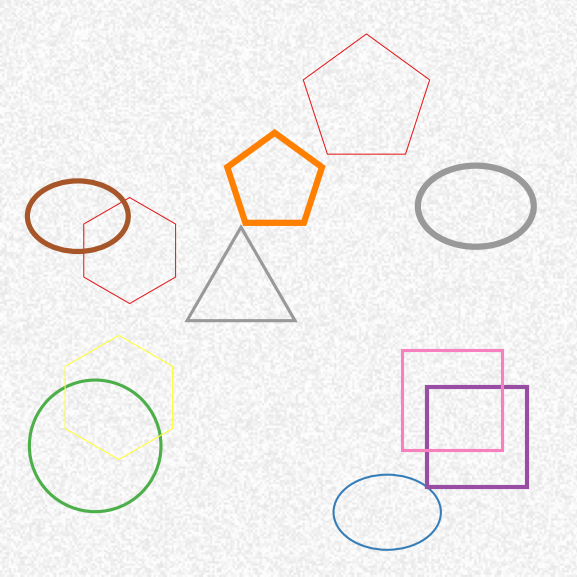[{"shape": "hexagon", "thickness": 0.5, "radius": 0.46, "center": [0.225, 0.565]}, {"shape": "pentagon", "thickness": 0.5, "radius": 0.58, "center": [0.635, 0.825]}, {"shape": "oval", "thickness": 1, "radius": 0.46, "center": [0.671, 0.112]}, {"shape": "circle", "thickness": 1.5, "radius": 0.57, "center": [0.165, 0.227]}, {"shape": "square", "thickness": 2, "radius": 0.43, "center": [0.826, 0.242]}, {"shape": "pentagon", "thickness": 3, "radius": 0.43, "center": [0.476, 0.683]}, {"shape": "hexagon", "thickness": 0.5, "radius": 0.54, "center": [0.206, 0.311]}, {"shape": "oval", "thickness": 2.5, "radius": 0.44, "center": [0.135, 0.625]}, {"shape": "square", "thickness": 1.5, "radius": 0.43, "center": [0.782, 0.306]}, {"shape": "oval", "thickness": 3, "radius": 0.5, "center": [0.824, 0.642]}, {"shape": "triangle", "thickness": 1.5, "radius": 0.54, "center": [0.417, 0.498]}]